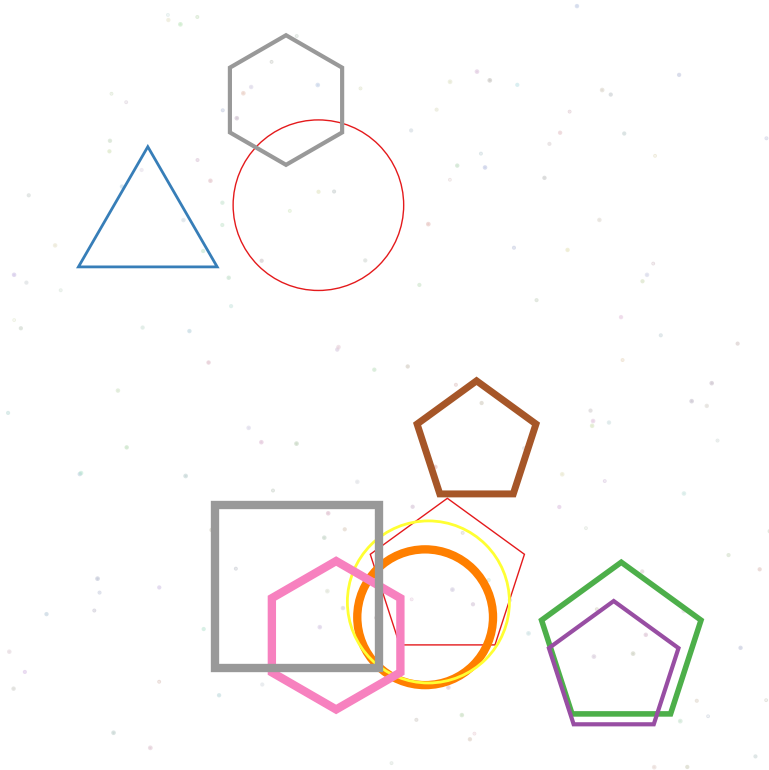[{"shape": "circle", "thickness": 0.5, "radius": 0.55, "center": [0.414, 0.734]}, {"shape": "pentagon", "thickness": 0.5, "radius": 0.53, "center": [0.581, 0.248]}, {"shape": "triangle", "thickness": 1, "radius": 0.52, "center": [0.192, 0.705]}, {"shape": "pentagon", "thickness": 2, "radius": 0.54, "center": [0.807, 0.161]}, {"shape": "pentagon", "thickness": 1.5, "radius": 0.44, "center": [0.797, 0.131]}, {"shape": "circle", "thickness": 3, "radius": 0.44, "center": [0.552, 0.198]}, {"shape": "circle", "thickness": 1, "radius": 0.53, "center": [0.556, 0.218]}, {"shape": "pentagon", "thickness": 2.5, "radius": 0.41, "center": [0.619, 0.424]}, {"shape": "hexagon", "thickness": 3, "radius": 0.48, "center": [0.437, 0.175]}, {"shape": "square", "thickness": 3, "radius": 0.53, "center": [0.386, 0.238]}, {"shape": "hexagon", "thickness": 1.5, "radius": 0.42, "center": [0.371, 0.87]}]